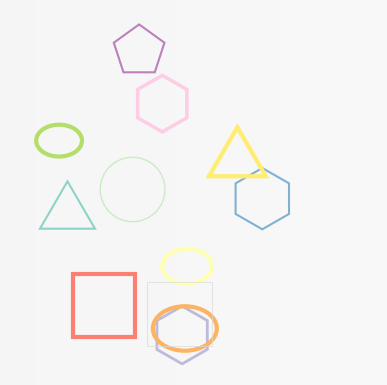[{"shape": "triangle", "thickness": 1.5, "radius": 0.41, "center": [0.174, 0.447]}, {"shape": "oval", "thickness": 3, "radius": 0.32, "center": [0.483, 0.308]}, {"shape": "hexagon", "thickness": 2, "radius": 0.38, "center": [0.47, 0.13]}, {"shape": "square", "thickness": 3, "radius": 0.4, "center": [0.269, 0.207]}, {"shape": "hexagon", "thickness": 1.5, "radius": 0.4, "center": [0.677, 0.484]}, {"shape": "oval", "thickness": 3, "radius": 0.41, "center": [0.477, 0.147]}, {"shape": "oval", "thickness": 3, "radius": 0.3, "center": [0.152, 0.635]}, {"shape": "hexagon", "thickness": 2.5, "radius": 0.37, "center": [0.419, 0.731]}, {"shape": "square", "thickness": 0.5, "radius": 0.42, "center": [0.463, 0.185]}, {"shape": "pentagon", "thickness": 1.5, "radius": 0.34, "center": [0.359, 0.868]}, {"shape": "circle", "thickness": 1, "radius": 0.42, "center": [0.342, 0.508]}, {"shape": "triangle", "thickness": 3, "radius": 0.42, "center": [0.613, 0.585]}]